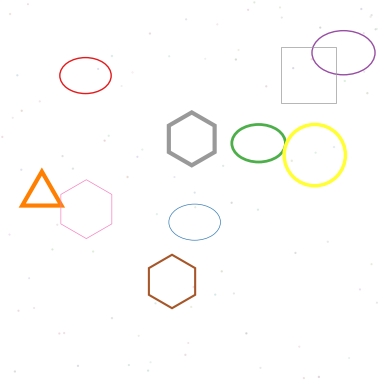[{"shape": "oval", "thickness": 1, "radius": 0.33, "center": [0.222, 0.804]}, {"shape": "oval", "thickness": 0.5, "radius": 0.34, "center": [0.506, 0.423]}, {"shape": "oval", "thickness": 2, "radius": 0.35, "center": [0.672, 0.628]}, {"shape": "oval", "thickness": 1, "radius": 0.41, "center": [0.892, 0.863]}, {"shape": "triangle", "thickness": 3, "radius": 0.29, "center": [0.109, 0.495]}, {"shape": "circle", "thickness": 2.5, "radius": 0.4, "center": [0.818, 0.597]}, {"shape": "hexagon", "thickness": 1.5, "radius": 0.35, "center": [0.447, 0.269]}, {"shape": "hexagon", "thickness": 0.5, "radius": 0.38, "center": [0.224, 0.457]}, {"shape": "square", "thickness": 0.5, "radius": 0.36, "center": [0.802, 0.805]}, {"shape": "hexagon", "thickness": 3, "radius": 0.34, "center": [0.498, 0.639]}]